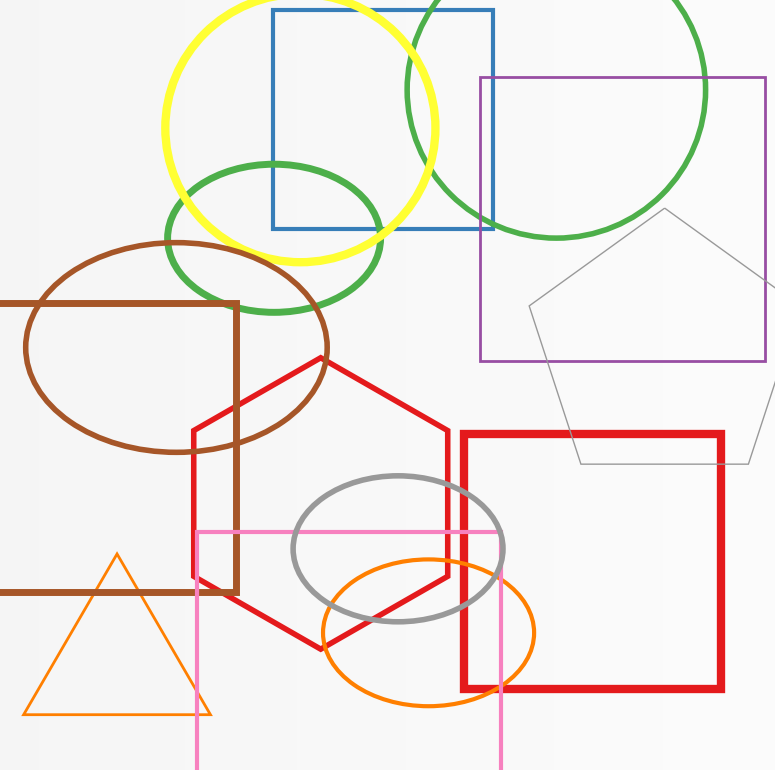[{"shape": "hexagon", "thickness": 2, "radius": 0.95, "center": [0.414, 0.346]}, {"shape": "square", "thickness": 3, "radius": 0.83, "center": [0.764, 0.271]}, {"shape": "square", "thickness": 1.5, "radius": 0.71, "center": [0.494, 0.845]}, {"shape": "circle", "thickness": 2, "radius": 0.96, "center": [0.718, 0.883]}, {"shape": "oval", "thickness": 2.5, "radius": 0.69, "center": [0.354, 0.691]}, {"shape": "square", "thickness": 1, "radius": 0.92, "center": [0.803, 0.715]}, {"shape": "oval", "thickness": 1.5, "radius": 0.68, "center": [0.553, 0.178]}, {"shape": "triangle", "thickness": 1, "radius": 0.7, "center": [0.151, 0.141]}, {"shape": "circle", "thickness": 3, "radius": 0.87, "center": [0.388, 0.834]}, {"shape": "oval", "thickness": 2, "radius": 0.97, "center": [0.228, 0.549]}, {"shape": "square", "thickness": 2.5, "radius": 0.94, "center": [0.117, 0.419]}, {"shape": "square", "thickness": 1.5, "radius": 0.98, "center": [0.45, 0.113]}, {"shape": "pentagon", "thickness": 0.5, "radius": 0.92, "center": [0.858, 0.546]}, {"shape": "oval", "thickness": 2, "radius": 0.68, "center": [0.514, 0.287]}]